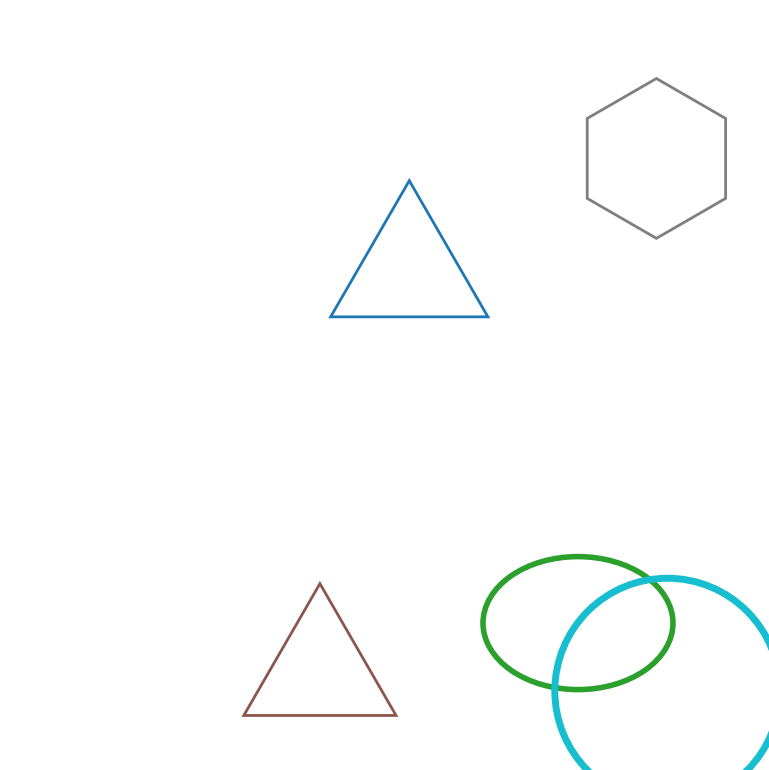[{"shape": "triangle", "thickness": 1, "radius": 0.59, "center": [0.532, 0.647]}, {"shape": "oval", "thickness": 2, "radius": 0.62, "center": [0.751, 0.191]}, {"shape": "triangle", "thickness": 1, "radius": 0.57, "center": [0.415, 0.128]}, {"shape": "hexagon", "thickness": 1, "radius": 0.52, "center": [0.852, 0.794]}, {"shape": "circle", "thickness": 2.5, "radius": 0.73, "center": [0.867, 0.103]}]